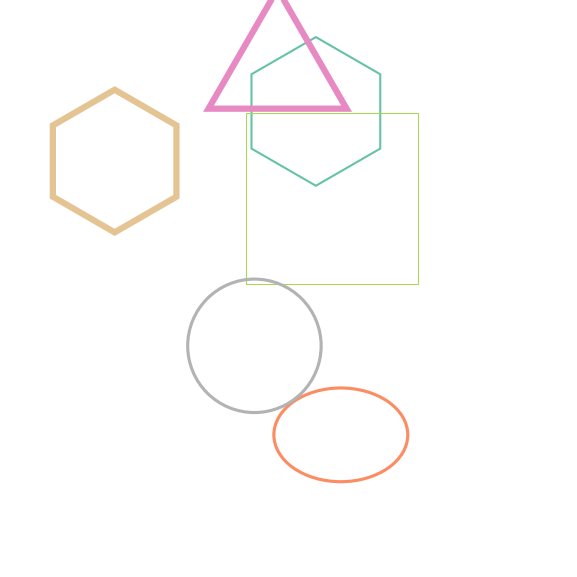[{"shape": "hexagon", "thickness": 1, "radius": 0.64, "center": [0.547, 0.806]}, {"shape": "oval", "thickness": 1.5, "radius": 0.58, "center": [0.59, 0.246]}, {"shape": "triangle", "thickness": 3, "radius": 0.69, "center": [0.481, 0.88]}, {"shape": "square", "thickness": 0.5, "radius": 0.74, "center": [0.574, 0.655]}, {"shape": "hexagon", "thickness": 3, "radius": 0.62, "center": [0.199, 0.72]}, {"shape": "circle", "thickness": 1.5, "radius": 0.58, "center": [0.441, 0.4]}]